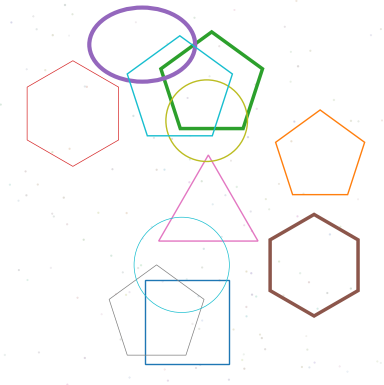[{"shape": "square", "thickness": 1, "radius": 0.55, "center": [0.485, 0.163]}, {"shape": "pentagon", "thickness": 1, "radius": 0.61, "center": [0.831, 0.593]}, {"shape": "pentagon", "thickness": 2.5, "radius": 0.69, "center": [0.55, 0.778]}, {"shape": "hexagon", "thickness": 0.5, "radius": 0.69, "center": [0.189, 0.705]}, {"shape": "oval", "thickness": 3, "radius": 0.69, "center": [0.369, 0.884]}, {"shape": "hexagon", "thickness": 2.5, "radius": 0.66, "center": [0.816, 0.311]}, {"shape": "triangle", "thickness": 1, "radius": 0.74, "center": [0.541, 0.448]}, {"shape": "pentagon", "thickness": 0.5, "radius": 0.65, "center": [0.407, 0.182]}, {"shape": "circle", "thickness": 1, "radius": 0.53, "center": [0.537, 0.687]}, {"shape": "pentagon", "thickness": 1, "radius": 0.72, "center": [0.467, 0.763]}, {"shape": "circle", "thickness": 0.5, "radius": 0.62, "center": [0.472, 0.312]}]